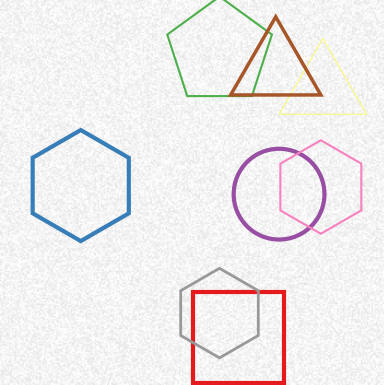[{"shape": "square", "thickness": 3, "radius": 0.59, "center": [0.621, 0.123]}, {"shape": "hexagon", "thickness": 3, "radius": 0.72, "center": [0.21, 0.518]}, {"shape": "pentagon", "thickness": 1.5, "radius": 0.71, "center": [0.57, 0.866]}, {"shape": "circle", "thickness": 3, "radius": 0.59, "center": [0.725, 0.496]}, {"shape": "triangle", "thickness": 0.5, "radius": 0.65, "center": [0.839, 0.769]}, {"shape": "triangle", "thickness": 2.5, "radius": 0.68, "center": [0.716, 0.821]}, {"shape": "hexagon", "thickness": 1.5, "radius": 0.61, "center": [0.833, 0.514]}, {"shape": "hexagon", "thickness": 2, "radius": 0.58, "center": [0.57, 0.187]}]